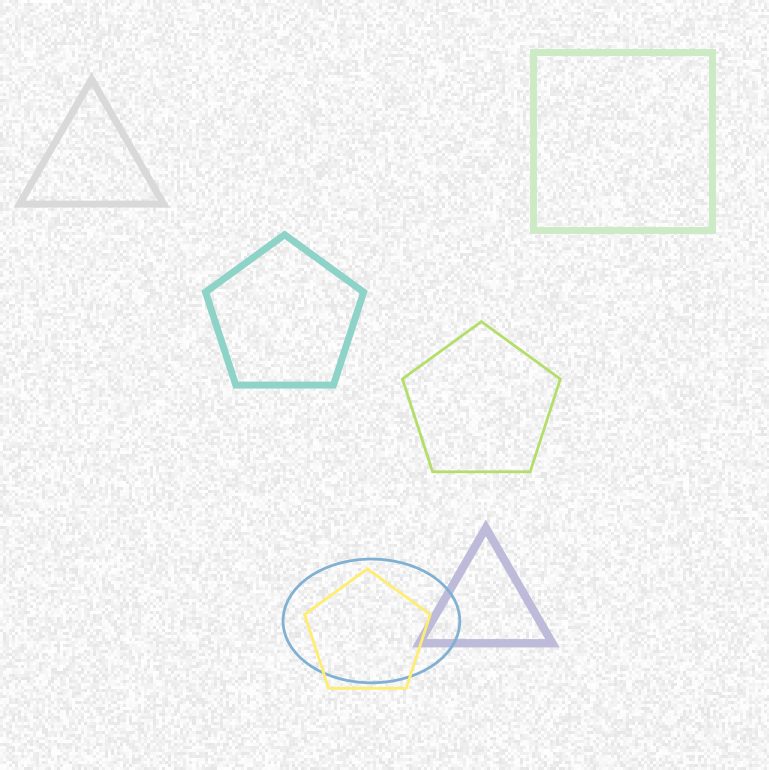[{"shape": "pentagon", "thickness": 2.5, "radius": 0.54, "center": [0.37, 0.587]}, {"shape": "triangle", "thickness": 3, "radius": 0.5, "center": [0.631, 0.215]}, {"shape": "oval", "thickness": 1, "radius": 0.57, "center": [0.482, 0.194]}, {"shape": "pentagon", "thickness": 1, "radius": 0.54, "center": [0.625, 0.475]}, {"shape": "triangle", "thickness": 2.5, "radius": 0.54, "center": [0.119, 0.789]}, {"shape": "square", "thickness": 2.5, "radius": 0.58, "center": [0.808, 0.817]}, {"shape": "pentagon", "thickness": 1, "radius": 0.43, "center": [0.477, 0.175]}]